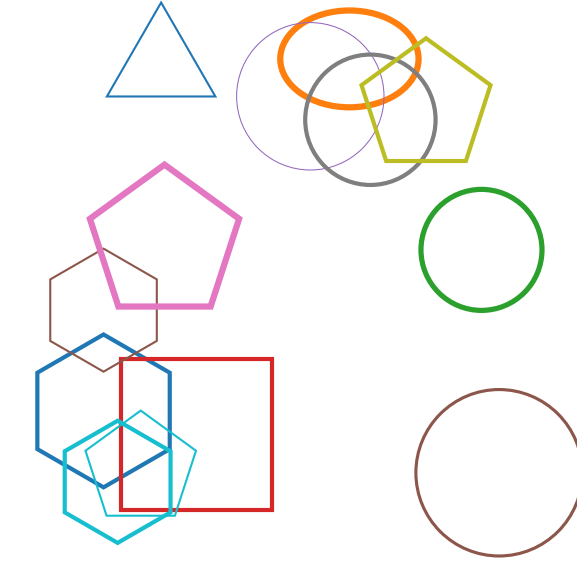[{"shape": "hexagon", "thickness": 2, "radius": 0.66, "center": [0.179, 0.288]}, {"shape": "triangle", "thickness": 1, "radius": 0.54, "center": [0.279, 0.886]}, {"shape": "oval", "thickness": 3, "radius": 0.6, "center": [0.605, 0.897]}, {"shape": "circle", "thickness": 2.5, "radius": 0.52, "center": [0.834, 0.566]}, {"shape": "square", "thickness": 2, "radius": 0.65, "center": [0.34, 0.247]}, {"shape": "circle", "thickness": 0.5, "radius": 0.64, "center": [0.537, 0.832]}, {"shape": "hexagon", "thickness": 1, "radius": 0.53, "center": [0.179, 0.462]}, {"shape": "circle", "thickness": 1.5, "radius": 0.72, "center": [0.864, 0.18]}, {"shape": "pentagon", "thickness": 3, "radius": 0.68, "center": [0.285, 0.578]}, {"shape": "circle", "thickness": 2, "radius": 0.56, "center": [0.641, 0.792]}, {"shape": "pentagon", "thickness": 2, "radius": 0.59, "center": [0.738, 0.815]}, {"shape": "hexagon", "thickness": 2, "radius": 0.53, "center": [0.204, 0.165]}, {"shape": "pentagon", "thickness": 1, "radius": 0.5, "center": [0.244, 0.188]}]